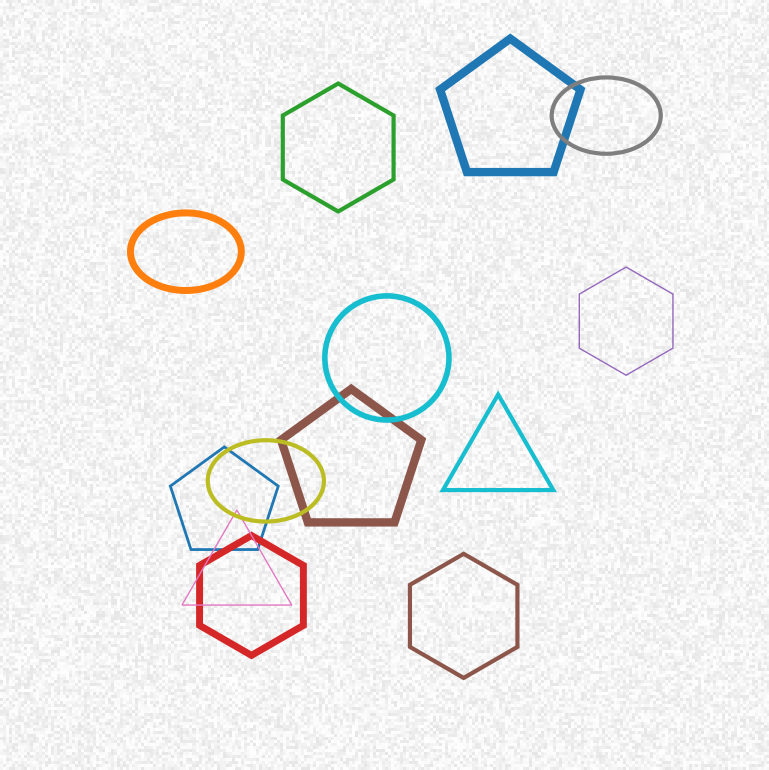[{"shape": "pentagon", "thickness": 3, "radius": 0.48, "center": [0.663, 0.854]}, {"shape": "pentagon", "thickness": 1, "radius": 0.37, "center": [0.291, 0.346]}, {"shape": "oval", "thickness": 2.5, "radius": 0.36, "center": [0.241, 0.673]}, {"shape": "hexagon", "thickness": 1.5, "radius": 0.42, "center": [0.439, 0.808]}, {"shape": "hexagon", "thickness": 2.5, "radius": 0.39, "center": [0.327, 0.227]}, {"shape": "hexagon", "thickness": 0.5, "radius": 0.35, "center": [0.813, 0.583]}, {"shape": "hexagon", "thickness": 1.5, "radius": 0.4, "center": [0.602, 0.2]}, {"shape": "pentagon", "thickness": 3, "radius": 0.48, "center": [0.456, 0.399]}, {"shape": "triangle", "thickness": 0.5, "radius": 0.41, "center": [0.308, 0.255]}, {"shape": "oval", "thickness": 1.5, "radius": 0.35, "center": [0.787, 0.85]}, {"shape": "oval", "thickness": 1.5, "radius": 0.38, "center": [0.345, 0.375]}, {"shape": "triangle", "thickness": 1.5, "radius": 0.41, "center": [0.647, 0.405]}, {"shape": "circle", "thickness": 2, "radius": 0.4, "center": [0.502, 0.535]}]